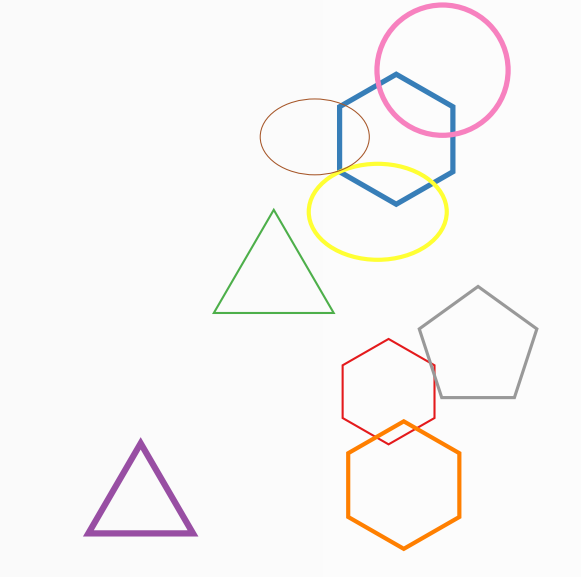[{"shape": "hexagon", "thickness": 1, "radius": 0.46, "center": [0.669, 0.321]}, {"shape": "hexagon", "thickness": 2.5, "radius": 0.56, "center": [0.682, 0.758]}, {"shape": "triangle", "thickness": 1, "radius": 0.6, "center": [0.471, 0.517]}, {"shape": "triangle", "thickness": 3, "radius": 0.52, "center": [0.242, 0.127]}, {"shape": "hexagon", "thickness": 2, "radius": 0.55, "center": [0.695, 0.159]}, {"shape": "oval", "thickness": 2, "radius": 0.59, "center": [0.65, 0.632]}, {"shape": "oval", "thickness": 0.5, "radius": 0.47, "center": [0.542, 0.762]}, {"shape": "circle", "thickness": 2.5, "radius": 0.56, "center": [0.761, 0.878]}, {"shape": "pentagon", "thickness": 1.5, "radius": 0.53, "center": [0.822, 0.397]}]